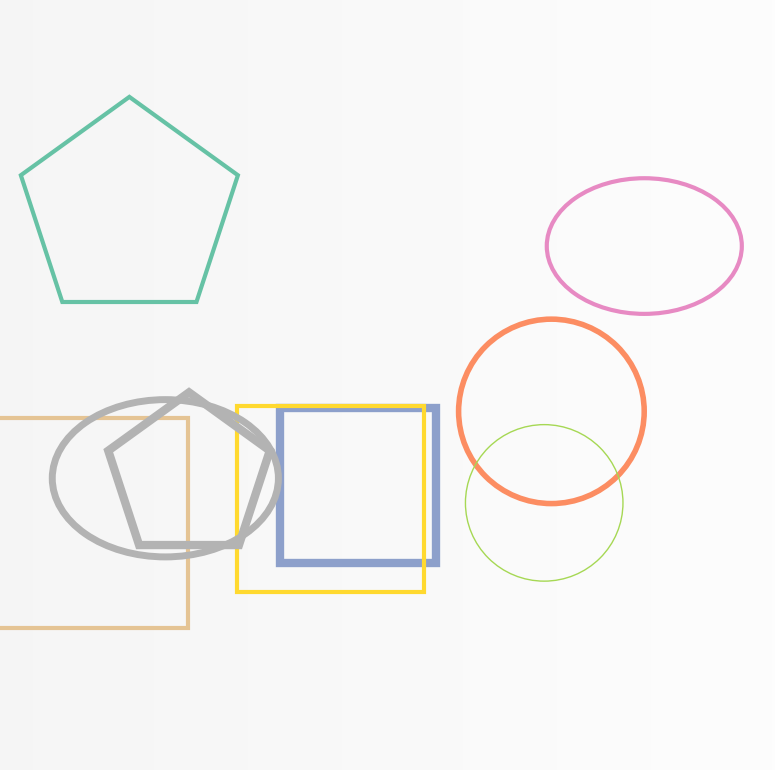[{"shape": "pentagon", "thickness": 1.5, "radius": 0.74, "center": [0.167, 0.727]}, {"shape": "circle", "thickness": 2, "radius": 0.6, "center": [0.711, 0.466]}, {"shape": "square", "thickness": 3, "radius": 0.51, "center": [0.462, 0.37]}, {"shape": "oval", "thickness": 1.5, "radius": 0.63, "center": [0.831, 0.68]}, {"shape": "circle", "thickness": 0.5, "radius": 0.51, "center": [0.702, 0.347]}, {"shape": "square", "thickness": 1.5, "radius": 0.6, "center": [0.427, 0.351]}, {"shape": "square", "thickness": 1.5, "radius": 0.68, "center": [0.105, 0.321]}, {"shape": "oval", "thickness": 2.5, "radius": 0.73, "center": [0.213, 0.379]}, {"shape": "pentagon", "thickness": 3, "radius": 0.55, "center": [0.244, 0.381]}]